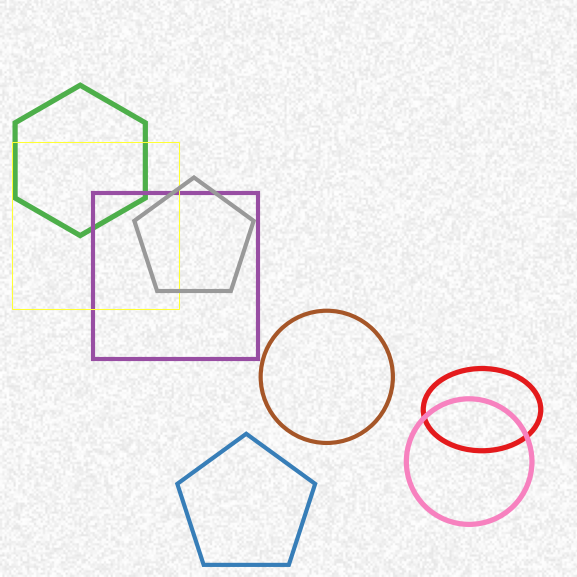[{"shape": "oval", "thickness": 2.5, "radius": 0.51, "center": [0.835, 0.29]}, {"shape": "pentagon", "thickness": 2, "radius": 0.63, "center": [0.426, 0.123]}, {"shape": "hexagon", "thickness": 2.5, "radius": 0.65, "center": [0.139, 0.721]}, {"shape": "square", "thickness": 2, "radius": 0.72, "center": [0.304, 0.521]}, {"shape": "square", "thickness": 0.5, "radius": 0.72, "center": [0.165, 0.608]}, {"shape": "circle", "thickness": 2, "radius": 0.57, "center": [0.566, 0.347]}, {"shape": "circle", "thickness": 2.5, "radius": 0.54, "center": [0.812, 0.2]}, {"shape": "pentagon", "thickness": 2, "radius": 0.54, "center": [0.336, 0.583]}]